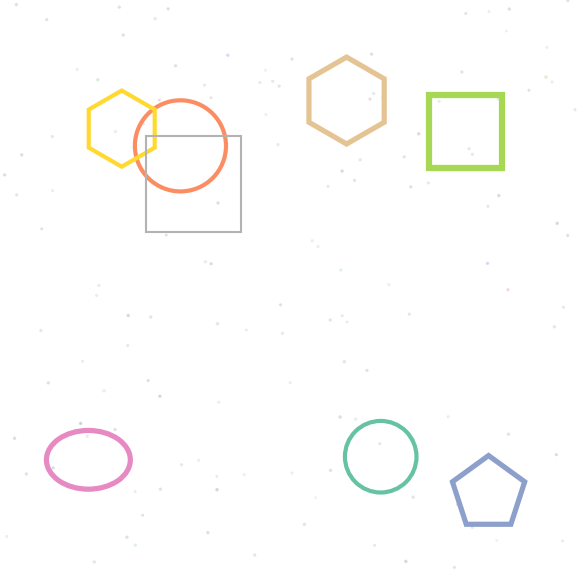[{"shape": "circle", "thickness": 2, "radius": 0.31, "center": [0.659, 0.208]}, {"shape": "circle", "thickness": 2, "radius": 0.39, "center": [0.312, 0.747]}, {"shape": "pentagon", "thickness": 2.5, "radius": 0.33, "center": [0.846, 0.145]}, {"shape": "oval", "thickness": 2.5, "radius": 0.36, "center": [0.153, 0.203]}, {"shape": "square", "thickness": 3, "radius": 0.32, "center": [0.806, 0.771]}, {"shape": "hexagon", "thickness": 2, "radius": 0.33, "center": [0.211, 0.776]}, {"shape": "hexagon", "thickness": 2.5, "radius": 0.38, "center": [0.6, 0.825]}, {"shape": "square", "thickness": 1, "radius": 0.41, "center": [0.334, 0.68]}]